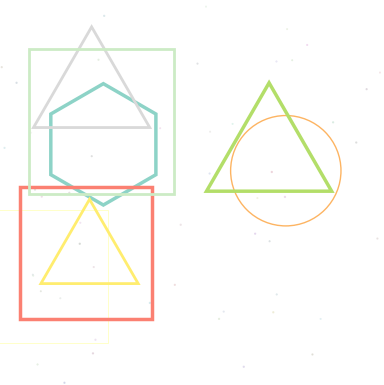[{"shape": "hexagon", "thickness": 2.5, "radius": 0.79, "center": [0.268, 0.625]}, {"shape": "square", "thickness": 0.5, "radius": 0.86, "center": [0.108, 0.281]}, {"shape": "square", "thickness": 2.5, "radius": 0.86, "center": [0.223, 0.343]}, {"shape": "circle", "thickness": 1, "radius": 0.72, "center": [0.742, 0.557]}, {"shape": "triangle", "thickness": 2.5, "radius": 0.94, "center": [0.699, 0.597]}, {"shape": "triangle", "thickness": 2, "radius": 0.87, "center": [0.238, 0.756]}, {"shape": "square", "thickness": 2, "radius": 0.94, "center": [0.263, 0.684]}, {"shape": "triangle", "thickness": 2, "radius": 0.73, "center": [0.233, 0.336]}]